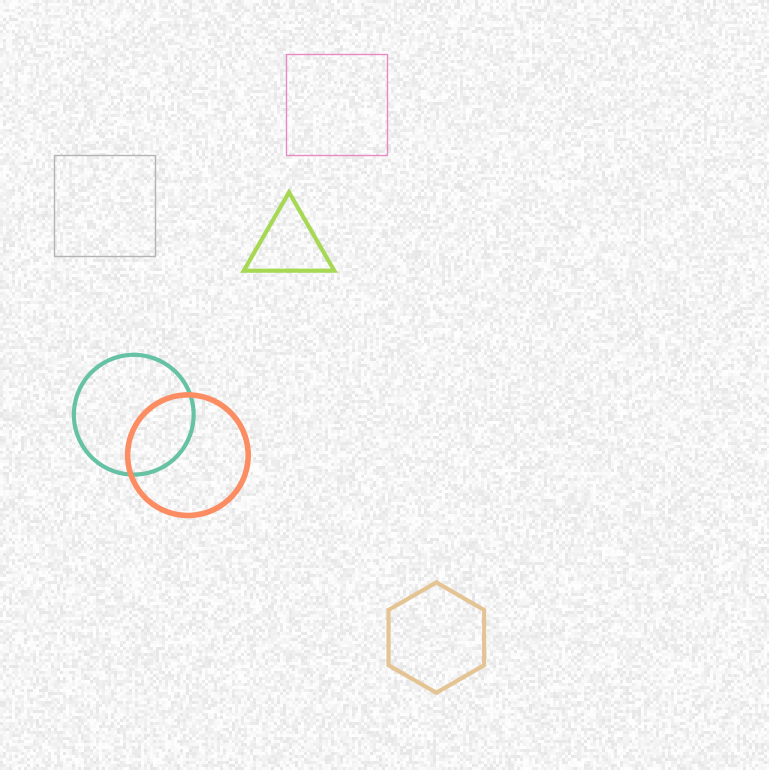[{"shape": "circle", "thickness": 1.5, "radius": 0.39, "center": [0.174, 0.461]}, {"shape": "circle", "thickness": 2, "radius": 0.39, "center": [0.244, 0.409]}, {"shape": "square", "thickness": 0.5, "radius": 0.33, "center": [0.438, 0.864]}, {"shape": "triangle", "thickness": 1.5, "radius": 0.34, "center": [0.375, 0.682]}, {"shape": "hexagon", "thickness": 1.5, "radius": 0.36, "center": [0.567, 0.172]}, {"shape": "square", "thickness": 0.5, "radius": 0.33, "center": [0.136, 0.733]}]